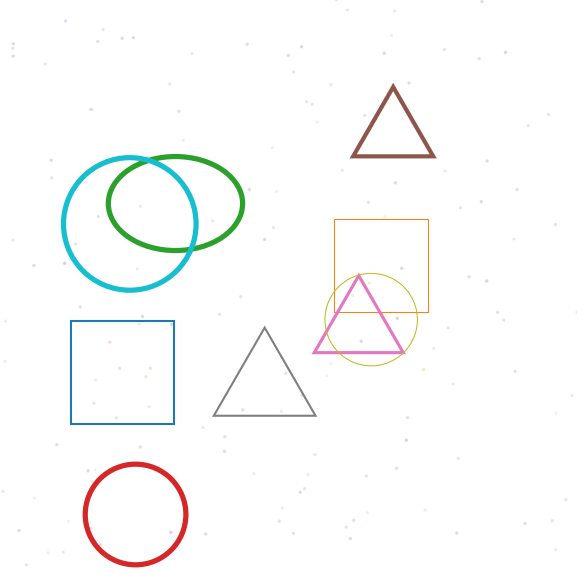[{"shape": "square", "thickness": 1, "radius": 0.45, "center": [0.212, 0.354]}, {"shape": "square", "thickness": 0.5, "radius": 0.41, "center": [0.66, 0.539]}, {"shape": "oval", "thickness": 2.5, "radius": 0.58, "center": [0.304, 0.647]}, {"shape": "circle", "thickness": 2.5, "radius": 0.44, "center": [0.235, 0.108]}, {"shape": "triangle", "thickness": 2, "radius": 0.4, "center": [0.681, 0.768]}, {"shape": "triangle", "thickness": 1.5, "radius": 0.44, "center": [0.621, 0.433]}, {"shape": "triangle", "thickness": 1, "radius": 0.51, "center": [0.458, 0.33]}, {"shape": "circle", "thickness": 0.5, "radius": 0.4, "center": [0.643, 0.446]}, {"shape": "circle", "thickness": 2.5, "radius": 0.57, "center": [0.225, 0.611]}]